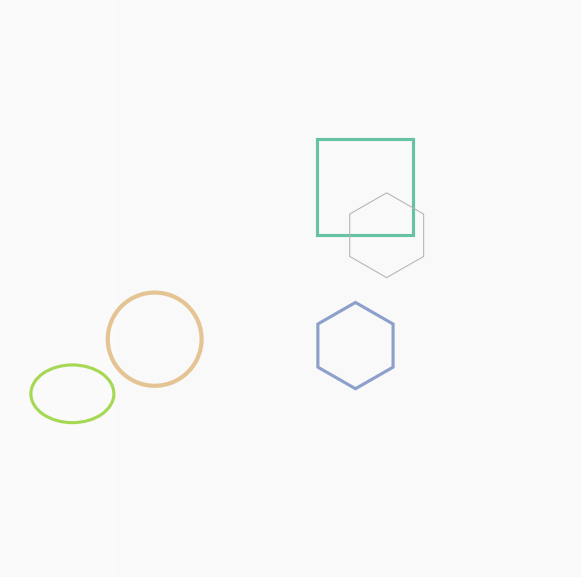[{"shape": "square", "thickness": 1.5, "radius": 0.42, "center": [0.628, 0.676]}, {"shape": "hexagon", "thickness": 1.5, "radius": 0.37, "center": [0.612, 0.401]}, {"shape": "oval", "thickness": 1.5, "radius": 0.36, "center": [0.125, 0.317]}, {"shape": "circle", "thickness": 2, "radius": 0.4, "center": [0.266, 0.412]}, {"shape": "hexagon", "thickness": 0.5, "radius": 0.37, "center": [0.665, 0.592]}]